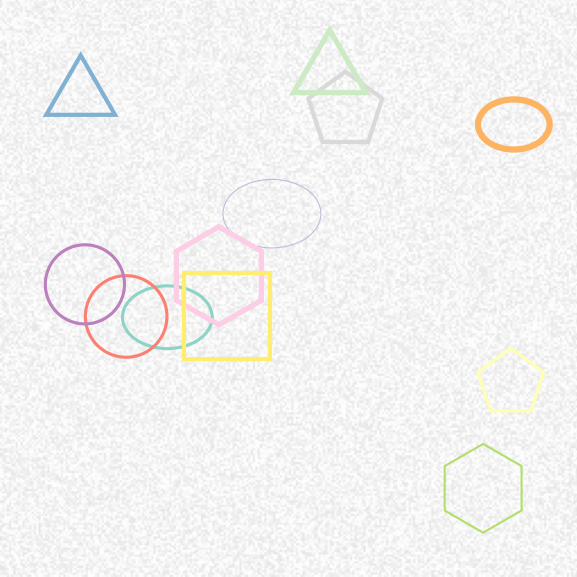[{"shape": "oval", "thickness": 1.5, "radius": 0.39, "center": [0.29, 0.45]}, {"shape": "pentagon", "thickness": 1.5, "radius": 0.3, "center": [0.885, 0.336]}, {"shape": "oval", "thickness": 0.5, "radius": 0.42, "center": [0.471, 0.629]}, {"shape": "circle", "thickness": 1.5, "radius": 0.35, "center": [0.218, 0.451]}, {"shape": "triangle", "thickness": 2, "radius": 0.34, "center": [0.14, 0.835]}, {"shape": "oval", "thickness": 3, "radius": 0.31, "center": [0.89, 0.784]}, {"shape": "hexagon", "thickness": 1, "radius": 0.38, "center": [0.837, 0.154]}, {"shape": "hexagon", "thickness": 2.5, "radius": 0.42, "center": [0.379, 0.522]}, {"shape": "pentagon", "thickness": 2, "radius": 0.34, "center": [0.598, 0.808]}, {"shape": "circle", "thickness": 1.5, "radius": 0.34, "center": [0.147, 0.507]}, {"shape": "triangle", "thickness": 2.5, "radius": 0.36, "center": [0.571, 0.875]}, {"shape": "square", "thickness": 2, "radius": 0.37, "center": [0.393, 0.452]}]